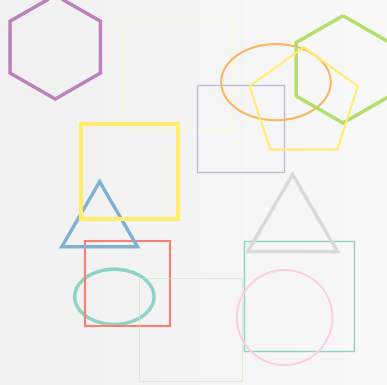[{"shape": "oval", "thickness": 2.5, "radius": 0.51, "center": [0.295, 0.229]}, {"shape": "square", "thickness": 1, "radius": 0.71, "center": [0.771, 0.231]}, {"shape": "square", "thickness": 0.5, "radius": 0.7, "center": [0.458, 0.809]}, {"shape": "square", "thickness": 1, "radius": 0.56, "center": [0.621, 0.667]}, {"shape": "square", "thickness": 1.5, "radius": 0.55, "center": [0.33, 0.265]}, {"shape": "triangle", "thickness": 2.5, "radius": 0.56, "center": [0.257, 0.415]}, {"shape": "oval", "thickness": 1.5, "radius": 0.71, "center": [0.712, 0.787]}, {"shape": "hexagon", "thickness": 2.5, "radius": 0.7, "center": [0.885, 0.82]}, {"shape": "circle", "thickness": 1.5, "radius": 0.62, "center": [0.735, 0.175]}, {"shape": "triangle", "thickness": 2.5, "radius": 0.67, "center": [0.755, 0.413]}, {"shape": "hexagon", "thickness": 2.5, "radius": 0.67, "center": [0.143, 0.878]}, {"shape": "square", "thickness": 0.5, "radius": 0.67, "center": [0.492, 0.143]}, {"shape": "square", "thickness": 3, "radius": 0.62, "center": [0.335, 0.555]}, {"shape": "pentagon", "thickness": 1.5, "radius": 0.73, "center": [0.784, 0.731]}]